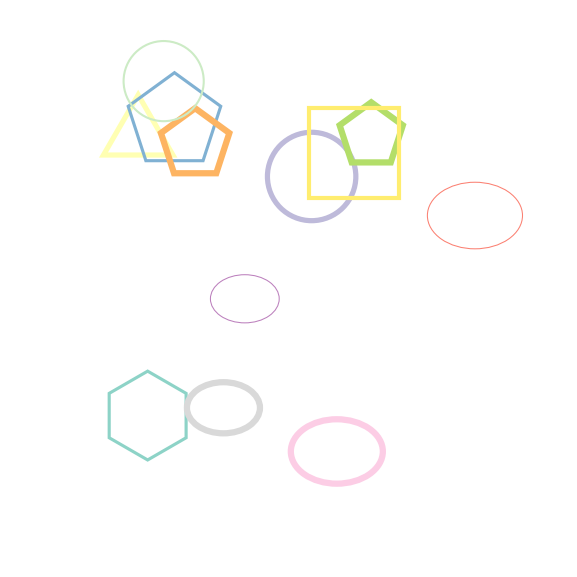[{"shape": "hexagon", "thickness": 1.5, "radius": 0.38, "center": [0.256, 0.28]}, {"shape": "triangle", "thickness": 2.5, "radius": 0.35, "center": [0.239, 0.765]}, {"shape": "circle", "thickness": 2.5, "radius": 0.38, "center": [0.54, 0.694]}, {"shape": "oval", "thickness": 0.5, "radius": 0.41, "center": [0.822, 0.626]}, {"shape": "pentagon", "thickness": 1.5, "radius": 0.42, "center": [0.302, 0.789]}, {"shape": "pentagon", "thickness": 3, "radius": 0.31, "center": [0.338, 0.749]}, {"shape": "pentagon", "thickness": 3, "radius": 0.29, "center": [0.643, 0.764]}, {"shape": "oval", "thickness": 3, "radius": 0.4, "center": [0.583, 0.217]}, {"shape": "oval", "thickness": 3, "radius": 0.32, "center": [0.387, 0.293]}, {"shape": "oval", "thickness": 0.5, "radius": 0.3, "center": [0.424, 0.482]}, {"shape": "circle", "thickness": 1, "radius": 0.35, "center": [0.283, 0.859]}, {"shape": "square", "thickness": 2, "radius": 0.39, "center": [0.613, 0.735]}]